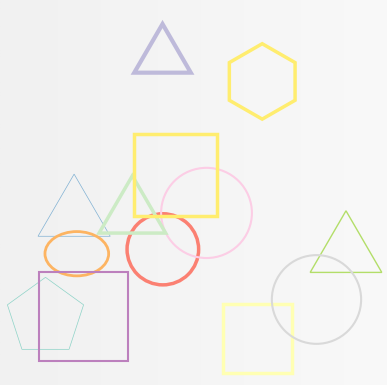[{"shape": "pentagon", "thickness": 0.5, "radius": 0.52, "center": [0.117, 0.176]}, {"shape": "square", "thickness": 2.5, "radius": 0.45, "center": [0.663, 0.122]}, {"shape": "triangle", "thickness": 3, "radius": 0.42, "center": [0.419, 0.853]}, {"shape": "circle", "thickness": 2.5, "radius": 0.46, "center": [0.42, 0.352]}, {"shape": "triangle", "thickness": 0.5, "radius": 0.54, "center": [0.191, 0.44]}, {"shape": "oval", "thickness": 2, "radius": 0.41, "center": [0.198, 0.341]}, {"shape": "triangle", "thickness": 1, "radius": 0.53, "center": [0.893, 0.346]}, {"shape": "circle", "thickness": 1.5, "radius": 0.59, "center": [0.533, 0.447]}, {"shape": "circle", "thickness": 1.5, "radius": 0.58, "center": [0.817, 0.222]}, {"shape": "square", "thickness": 1.5, "radius": 0.57, "center": [0.215, 0.178]}, {"shape": "triangle", "thickness": 2.5, "radius": 0.5, "center": [0.342, 0.444]}, {"shape": "hexagon", "thickness": 2.5, "radius": 0.49, "center": [0.677, 0.788]}, {"shape": "square", "thickness": 2.5, "radius": 0.53, "center": [0.453, 0.546]}]